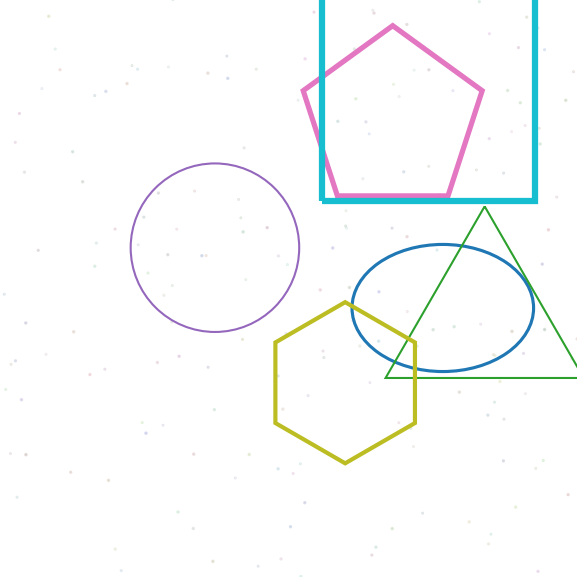[{"shape": "oval", "thickness": 1.5, "radius": 0.79, "center": [0.767, 0.466]}, {"shape": "triangle", "thickness": 1, "radius": 0.99, "center": [0.839, 0.444]}, {"shape": "circle", "thickness": 1, "radius": 0.73, "center": [0.372, 0.57]}, {"shape": "pentagon", "thickness": 2.5, "radius": 0.81, "center": [0.68, 0.792]}, {"shape": "hexagon", "thickness": 2, "radius": 0.7, "center": [0.598, 0.336]}, {"shape": "square", "thickness": 3, "radius": 0.92, "center": [0.741, 0.836]}]